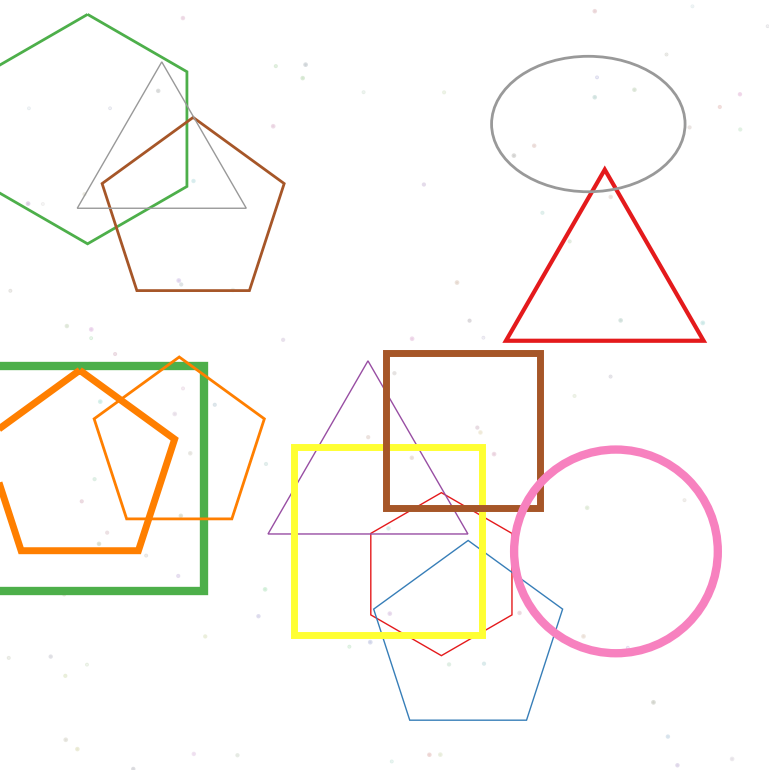[{"shape": "triangle", "thickness": 1.5, "radius": 0.74, "center": [0.785, 0.632]}, {"shape": "hexagon", "thickness": 0.5, "radius": 0.53, "center": [0.573, 0.254]}, {"shape": "pentagon", "thickness": 0.5, "radius": 0.65, "center": [0.608, 0.169]}, {"shape": "square", "thickness": 3, "radius": 0.73, "center": [0.119, 0.379]}, {"shape": "hexagon", "thickness": 1, "radius": 0.74, "center": [0.114, 0.832]}, {"shape": "triangle", "thickness": 0.5, "radius": 0.75, "center": [0.478, 0.381]}, {"shape": "pentagon", "thickness": 1, "radius": 0.58, "center": [0.233, 0.42]}, {"shape": "pentagon", "thickness": 2.5, "radius": 0.65, "center": [0.104, 0.39]}, {"shape": "square", "thickness": 2.5, "radius": 0.61, "center": [0.504, 0.298]}, {"shape": "square", "thickness": 2.5, "radius": 0.5, "center": [0.601, 0.441]}, {"shape": "pentagon", "thickness": 1, "radius": 0.62, "center": [0.251, 0.723]}, {"shape": "circle", "thickness": 3, "radius": 0.66, "center": [0.8, 0.284]}, {"shape": "triangle", "thickness": 0.5, "radius": 0.63, "center": [0.21, 0.793]}, {"shape": "oval", "thickness": 1, "radius": 0.63, "center": [0.764, 0.839]}]